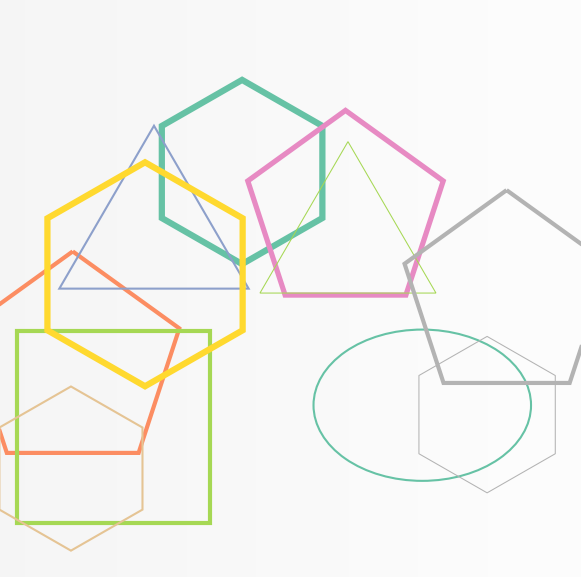[{"shape": "oval", "thickness": 1, "radius": 0.94, "center": [0.726, 0.297]}, {"shape": "hexagon", "thickness": 3, "radius": 0.8, "center": [0.417, 0.701]}, {"shape": "pentagon", "thickness": 2, "radius": 0.96, "center": [0.125, 0.371]}, {"shape": "triangle", "thickness": 1, "radius": 0.94, "center": [0.265, 0.593]}, {"shape": "pentagon", "thickness": 2.5, "radius": 0.88, "center": [0.594, 0.631]}, {"shape": "square", "thickness": 2, "radius": 0.83, "center": [0.195, 0.26]}, {"shape": "triangle", "thickness": 0.5, "radius": 0.87, "center": [0.599, 0.579]}, {"shape": "hexagon", "thickness": 3, "radius": 0.97, "center": [0.25, 0.524]}, {"shape": "hexagon", "thickness": 1, "radius": 0.71, "center": [0.122, 0.188]}, {"shape": "pentagon", "thickness": 2, "radius": 0.92, "center": [0.872, 0.485]}, {"shape": "hexagon", "thickness": 0.5, "radius": 0.68, "center": [0.838, 0.281]}]